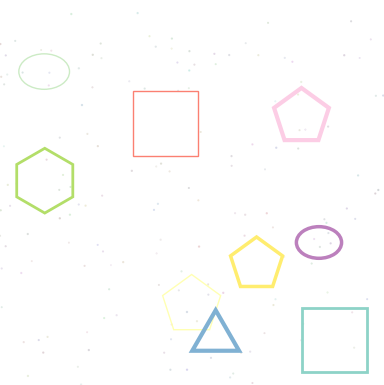[{"shape": "square", "thickness": 2, "radius": 0.42, "center": [0.868, 0.117]}, {"shape": "pentagon", "thickness": 1, "radius": 0.4, "center": [0.498, 0.208]}, {"shape": "square", "thickness": 1, "radius": 0.42, "center": [0.43, 0.68]}, {"shape": "triangle", "thickness": 3, "radius": 0.35, "center": [0.56, 0.124]}, {"shape": "hexagon", "thickness": 2, "radius": 0.42, "center": [0.116, 0.531]}, {"shape": "pentagon", "thickness": 3, "radius": 0.37, "center": [0.783, 0.697]}, {"shape": "oval", "thickness": 2.5, "radius": 0.29, "center": [0.829, 0.37]}, {"shape": "oval", "thickness": 1, "radius": 0.33, "center": [0.115, 0.814]}, {"shape": "pentagon", "thickness": 2.5, "radius": 0.36, "center": [0.666, 0.313]}]